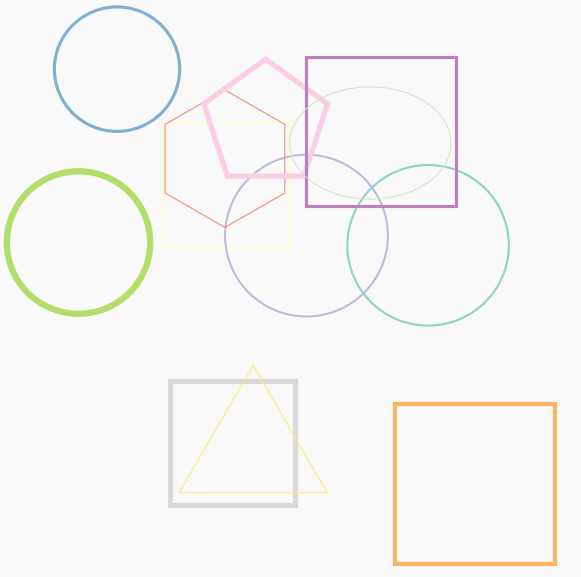[{"shape": "circle", "thickness": 1, "radius": 0.69, "center": [0.736, 0.574]}, {"shape": "square", "thickness": 0.5, "radius": 0.54, "center": [0.389, 0.68]}, {"shape": "circle", "thickness": 1, "radius": 0.7, "center": [0.527, 0.591]}, {"shape": "hexagon", "thickness": 0.5, "radius": 0.59, "center": [0.387, 0.724]}, {"shape": "circle", "thickness": 1.5, "radius": 0.54, "center": [0.201, 0.879]}, {"shape": "square", "thickness": 2, "radius": 0.69, "center": [0.817, 0.161]}, {"shape": "circle", "thickness": 3, "radius": 0.62, "center": [0.135, 0.579]}, {"shape": "pentagon", "thickness": 2.5, "radius": 0.56, "center": [0.457, 0.785]}, {"shape": "square", "thickness": 2.5, "radius": 0.54, "center": [0.4, 0.232]}, {"shape": "square", "thickness": 1.5, "radius": 0.64, "center": [0.656, 0.771]}, {"shape": "oval", "thickness": 0.5, "radius": 0.69, "center": [0.637, 0.751]}, {"shape": "triangle", "thickness": 0.5, "radius": 0.74, "center": [0.436, 0.22]}]